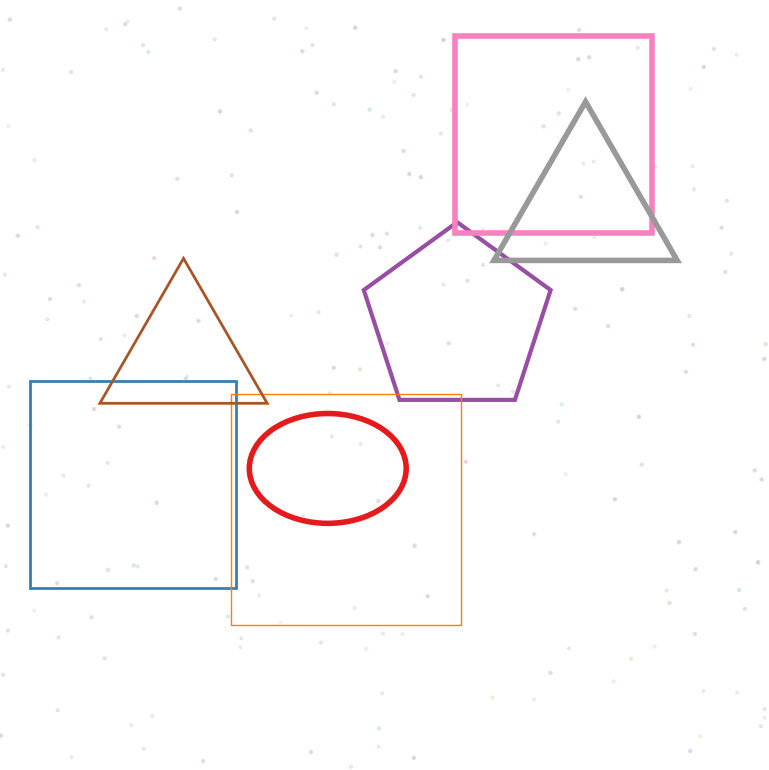[{"shape": "oval", "thickness": 2, "radius": 0.51, "center": [0.426, 0.392]}, {"shape": "square", "thickness": 1, "radius": 0.67, "center": [0.173, 0.371]}, {"shape": "pentagon", "thickness": 1.5, "radius": 0.64, "center": [0.594, 0.584]}, {"shape": "square", "thickness": 0.5, "radius": 0.75, "center": [0.449, 0.338]}, {"shape": "triangle", "thickness": 1, "radius": 0.63, "center": [0.238, 0.539]}, {"shape": "square", "thickness": 2, "radius": 0.64, "center": [0.719, 0.825]}, {"shape": "triangle", "thickness": 2, "radius": 0.69, "center": [0.76, 0.73]}]